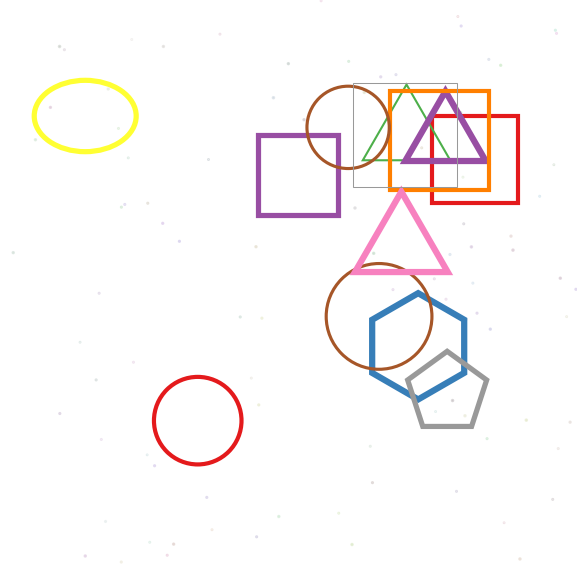[{"shape": "square", "thickness": 2, "radius": 0.38, "center": [0.823, 0.723]}, {"shape": "circle", "thickness": 2, "radius": 0.38, "center": [0.342, 0.271]}, {"shape": "hexagon", "thickness": 3, "radius": 0.46, "center": [0.724, 0.399]}, {"shape": "triangle", "thickness": 1, "radius": 0.44, "center": [0.704, 0.765]}, {"shape": "square", "thickness": 2.5, "radius": 0.35, "center": [0.515, 0.696]}, {"shape": "triangle", "thickness": 3, "radius": 0.4, "center": [0.771, 0.761]}, {"shape": "square", "thickness": 2, "radius": 0.43, "center": [0.761, 0.755]}, {"shape": "oval", "thickness": 2.5, "radius": 0.44, "center": [0.148, 0.798]}, {"shape": "circle", "thickness": 1.5, "radius": 0.46, "center": [0.656, 0.451]}, {"shape": "circle", "thickness": 1.5, "radius": 0.36, "center": [0.603, 0.779]}, {"shape": "triangle", "thickness": 3, "radius": 0.46, "center": [0.695, 0.574]}, {"shape": "square", "thickness": 0.5, "radius": 0.45, "center": [0.702, 0.765]}, {"shape": "pentagon", "thickness": 2.5, "radius": 0.36, "center": [0.774, 0.319]}]